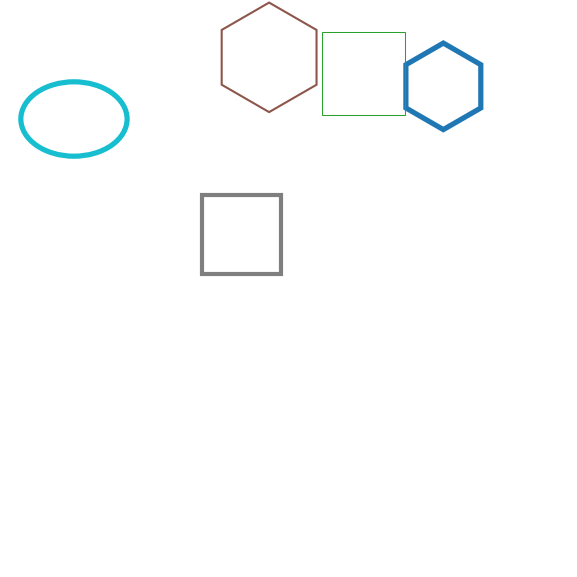[{"shape": "hexagon", "thickness": 2.5, "radius": 0.37, "center": [0.768, 0.85]}, {"shape": "square", "thickness": 0.5, "radius": 0.36, "center": [0.629, 0.871]}, {"shape": "hexagon", "thickness": 1, "radius": 0.47, "center": [0.466, 0.9]}, {"shape": "square", "thickness": 2, "radius": 0.34, "center": [0.418, 0.593]}, {"shape": "oval", "thickness": 2.5, "radius": 0.46, "center": [0.128, 0.793]}]